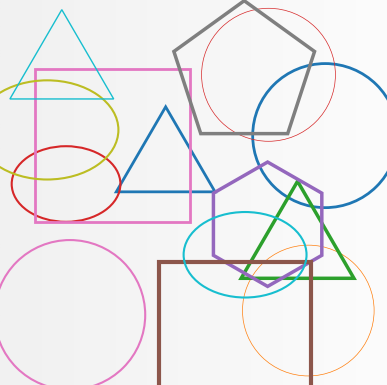[{"shape": "circle", "thickness": 2, "radius": 0.94, "center": [0.839, 0.648]}, {"shape": "triangle", "thickness": 2, "radius": 0.74, "center": [0.428, 0.575]}, {"shape": "circle", "thickness": 0.5, "radius": 0.85, "center": [0.796, 0.193]}, {"shape": "triangle", "thickness": 2.5, "radius": 0.84, "center": [0.768, 0.361]}, {"shape": "circle", "thickness": 0.5, "radius": 0.86, "center": [0.693, 0.806]}, {"shape": "oval", "thickness": 1.5, "radius": 0.7, "center": [0.17, 0.522]}, {"shape": "hexagon", "thickness": 2.5, "radius": 0.81, "center": [0.691, 0.418]}, {"shape": "square", "thickness": 3, "radius": 0.98, "center": [0.607, 0.124]}, {"shape": "square", "thickness": 2, "radius": 1.0, "center": [0.29, 0.622]}, {"shape": "circle", "thickness": 1.5, "radius": 0.97, "center": [0.18, 0.182]}, {"shape": "pentagon", "thickness": 2.5, "radius": 0.95, "center": [0.63, 0.807]}, {"shape": "oval", "thickness": 1.5, "radius": 0.92, "center": [0.122, 0.663]}, {"shape": "oval", "thickness": 1.5, "radius": 0.79, "center": [0.632, 0.338]}, {"shape": "triangle", "thickness": 1, "radius": 0.77, "center": [0.159, 0.82]}]